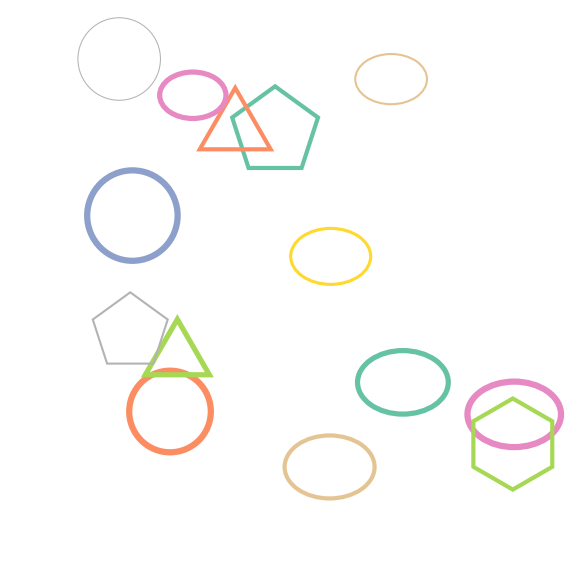[{"shape": "pentagon", "thickness": 2, "radius": 0.39, "center": [0.476, 0.771]}, {"shape": "oval", "thickness": 2.5, "radius": 0.39, "center": [0.698, 0.337]}, {"shape": "triangle", "thickness": 2, "radius": 0.35, "center": [0.407, 0.776]}, {"shape": "circle", "thickness": 3, "radius": 0.35, "center": [0.294, 0.287]}, {"shape": "circle", "thickness": 3, "radius": 0.39, "center": [0.229, 0.626]}, {"shape": "oval", "thickness": 3, "radius": 0.41, "center": [0.89, 0.282]}, {"shape": "oval", "thickness": 2.5, "radius": 0.29, "center": [0.334, 0.834]}, {"shape": "hexagon", "thickness": 2, "radius": 0.39, "center": [0.888, 0.23]}, {"shape": "triangle", "thickness": 2.5, "radius": 0.32, "center": [0.307, 0.382]}, {"shape": "oval", "thickness": 1.5, "radius": 0.35, "center": [0.573, 0.555]}, {"shape": "oval", "thickness": 2, "radius": 0.39, "center": [0.571, 0.191]}, {"shape": "oval", "thickness": 1, "radius": 0.31, "center": [0.677, 0.862]}, {"shape": "circle", "thickness": 0.5, "radius": 0.36, "center": [0.206, 0.897]}, {"shape": "pentagon", "thickness": 1, "radius": 0.34, "center": [0.226, 0.425]}]